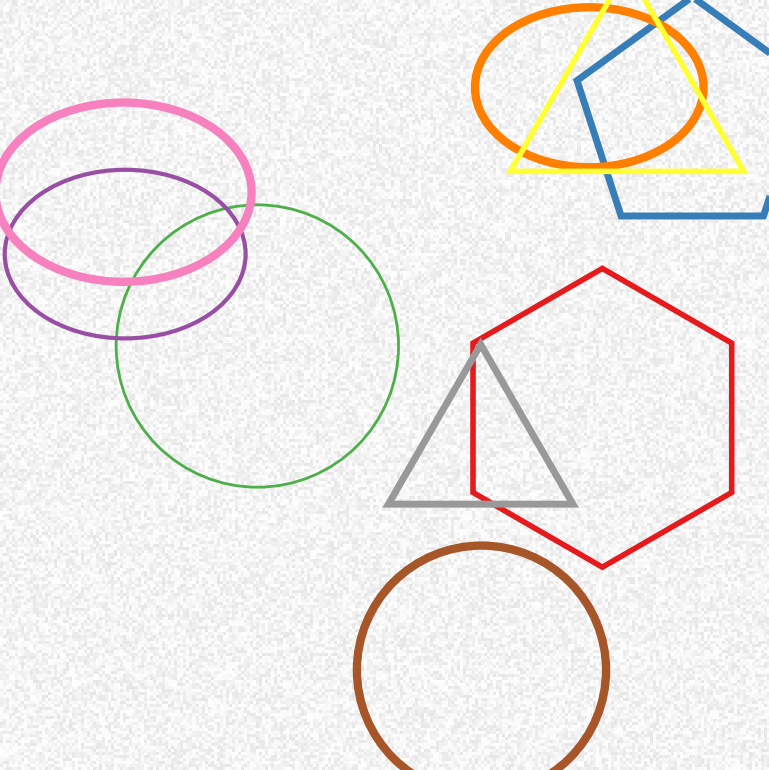[{"shape": "hexagon", "thickness": 2, "radius": 0.97, "center": [0.782, 0.457]}, {"shape": "pentagon", "thickness": 2.5, "radius": 0.79, "center": [0.899, 0.847]}, {"shape": "circle", "thickness": 1, "radius": 0.92, "center": [0.334, 0.551]}, {"shape": "oval", "thickness": 1.5, "radius": 0.78, "center": [0.163, 0.67]}, {"shape": "oval", "thickness": 3, "radius": 0.74, "center": [0.765, 0.887]}, {"shape": "triangle", "thickness": 2, "radius": 0.88, "center": [0.814, 0.865]}, {"shape": "circle", "thickness": 3, "radius": 0.81, "center": [0.625, 0.13]}, {"shape": "oval", "thickness": 3, "radius": 0.83, "center": [0.16, 0.75]}, {"shape": "triangle", "thickness": 2.5, "radius": 0.69, "center": [0.624, 0.414]}]